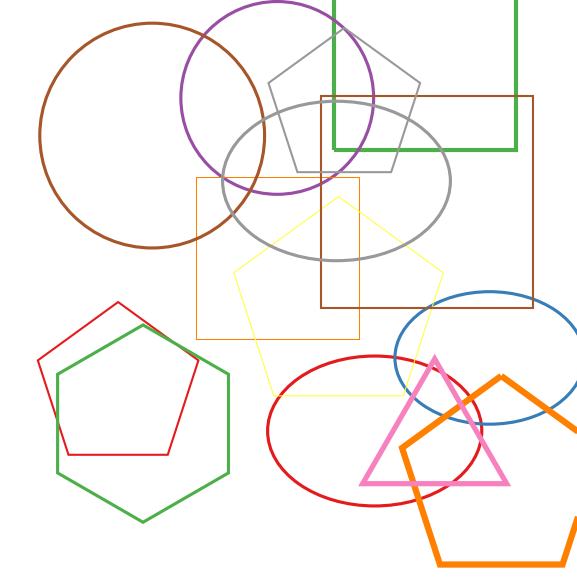[{"shape": "pentagon", "thickness": 1, "radius": 0.73, "center": [0.205, 0.33]}, {"shape": "oval", "thickness": 1.5, "radius": 0.93, "center": [0.649, 0.253]}, {"shape": "oval", "thickness": 1.5, "radius": 0.82, "center": [0.848, 0.379]}, {"shape": "square", "thickness": 2, "radius": 0.79, "center": [0.736, 0.896]}, {"shape": "hexagon", "thickness": 1.5, "radius": 0.85, "center": [0.248, 0.266]}, {"shape": "circle", "thickness": 1.5, "radius": 0.83, "center": [0.48, 0.83]}, {"shape": "pentagon", "thickness": 3, "radius": 0.9, "center": [0.868, 0.168]}, {"shape": "square", "thickness": 0.5, "radius": 0.7, "center": [0.48, 0.552]}, {"shape": "pentagon", "thickness": 0.5, "radius": 0.95, "center": [0.586, 0.468]}, {"shape": "square", "thickness": 1, "radius": 0.92, "center": [0.739, 0.649]}, {"shape": "circle", "thickness": 1.5, "radius": 0.97, "center": [0.264, 0.764]}, {"shape": "triangle", "thickness": 2.5, "radius": 0.72, "center": [0.753, 0.234]}, {"shape": "pentagon", "thickness": 1, "radius": 0.69, "center": [0.596, 0.813]}, {"shape": "oval", "thickness": 1.5, "radius": 0.99, "center": [0.583, 0.686]}]